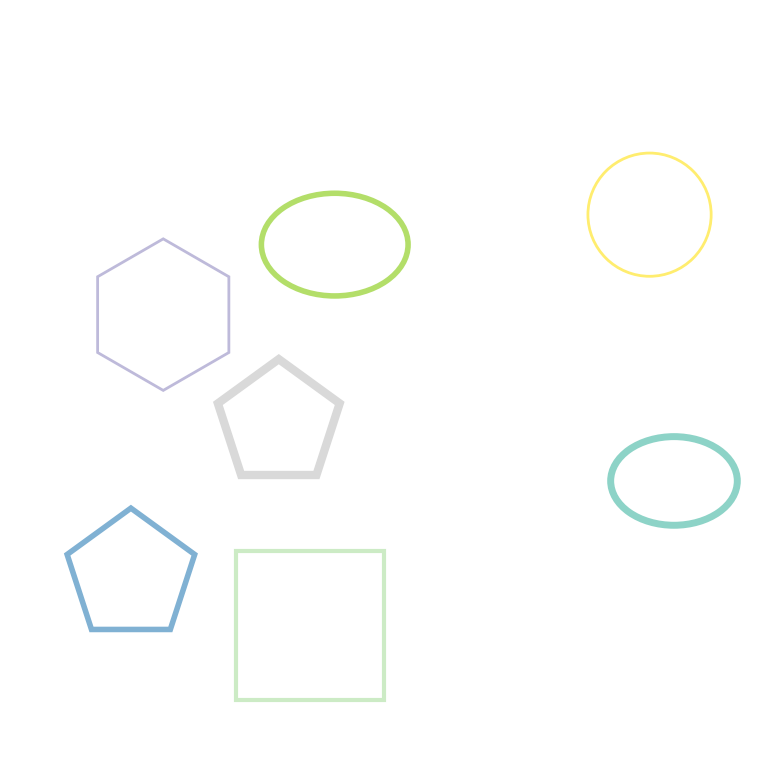[{"shape": "oval", "thickness": 2.5, "radius": 0.41, "center": [0.875, 0.375]}, {"shape": "hexagon", "thickness": 1, "radius": 0.49, "center": [0.212, 0.591]}, {"shape": "pentagon", "thickness": 2, "radius": 0.44, "center": [0.17, 0.253]}, {"shape": "oval", "thickness": 2, "radius": 0.48, "center": [0.435, 0.682]}, {"shape": "pentagon", "thickness": 3, "radius": 0.42, "center": [0.362, 0.45]}, {"shape": "square", "thickness": 1.5, "radius": 0.48, "center": [0.402, 0.188]}, {"shape": "circle", "thickness": 1, "radius": 0.4, "center": [0.844, 0.721]}]